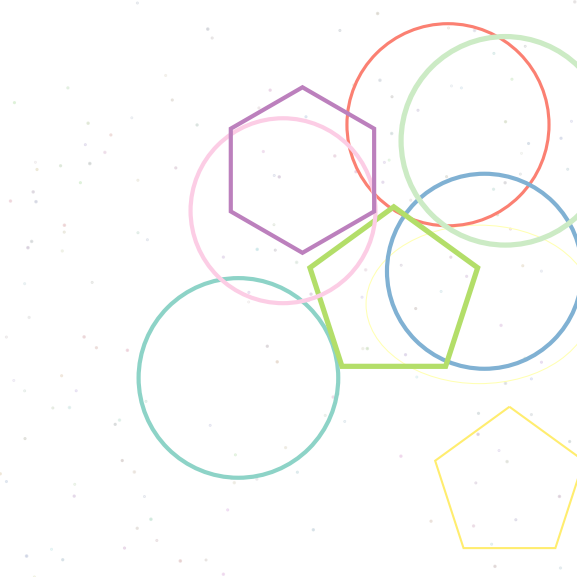[{"shape": "circle", "thickness": 2, "radius": 0.86, "center": [0.413, 0.345]}, {"shape": "oval", "thickness": 0.5, "radius": 0.98, "center": [0.83, 0.472]}, {"shape": "circle", "thickness": 1.5, "radius": 0.87, "center": [0.776, 0.783]}, {"shape": "circle", "thickness": 2, "radius": 0.84, "center": [0.839, 0.529]}, {"shape": "pentagon", "thickness": 2.5, "radius": 0.76, "center": [0.682, 0.488]}, {"shape": "circle", "thickness": 2, "radius": 0.8, "center": [0.49, 0.634]}, {"shape": "hexagon", "thickness": 2, "radius": 0.72, "center": [0.524, 0.705]}, {"shape": "circle", "thickness": 2.5, "radius": 0.9, "center": [0.875, 0.755]}, {"shape": "pentagon", "thickness": 1, "radius": 0.68, "center": [0.882, 0.16]}]